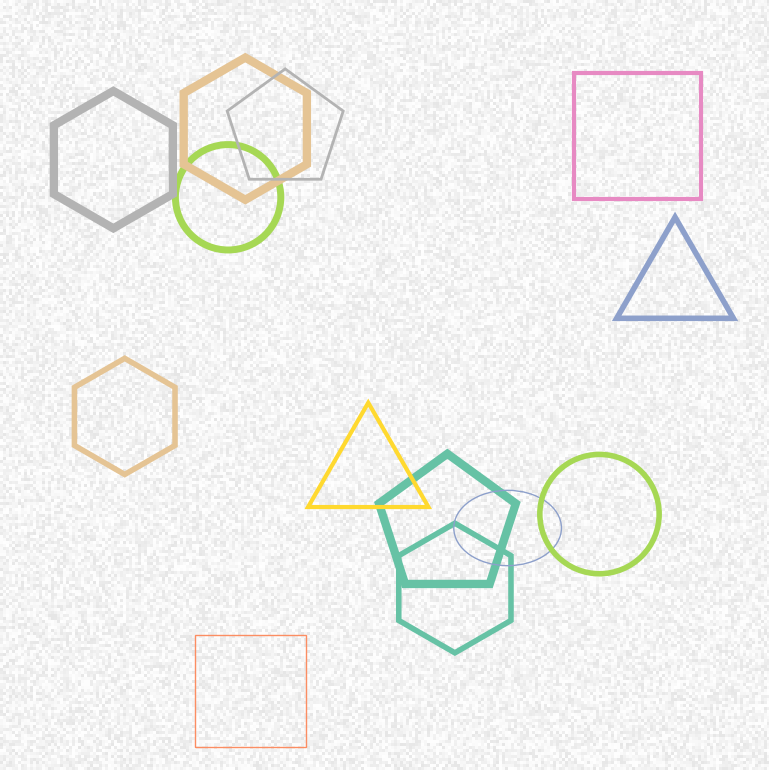[{"shape": "pentagon", "thickness": 3, "radius": 0.47, "center": [0.581, 0.317]}, {"shape": "hexagon", "thickness": 2, "radius": 0.42, "center": [0.591, 0.236]}, {"shape": "square", "thickness": 0.5, "radius": 0.36, "center": [0.325, 0.103]}, {"shape": "oval", "thickness": 0.5, "radius": 0.35, "center": [0.659, 0.314]}, {"shape": "triangle", "thickness": 2, "radius": 0.44, "center": [0.877, 0.63]}, {"shape": "square", "thickness": 1.5, "radius": 0.41, "center": [0.828, 0.823]}, {"shape": "circle", "thickness": 2, "radius": 0.39, "center": [0.779, 0.332]}, {"shape": "circle", "thickness": 2.5, "radius": 0.34, "center": [0.296, 0.744]}, {"shape": "triangle", "thickness": 1.5, "radius": 0.45, "center": [0.478, 0.387]}, {"shape": "hexagon", "thickness": 2, "radius": 0.38, "center": [0.162, 0.459]}, {"shape": "hexagon", "thickness": 3, "radius": 0.46, "center": [0.319, 0.833]}, {"shape": "pentagon", "thickness": 1, "radius": 0.4, "center": [0.37, 0.831]}, {"shape": "hexagon", "thickness": 3, "radius": 0.45, "center": [0.147, 0.793]}]